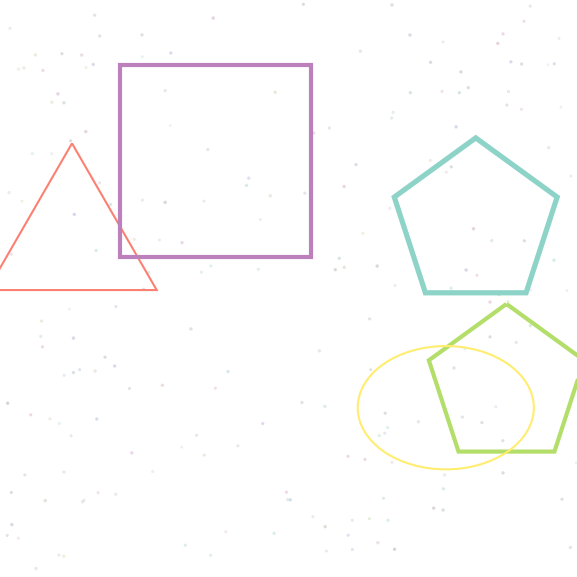[{"shape": "pentagon", "thickness": 2.5, "radius": 0.74, "center": [0.824, 0.612]}, {"shape": "triangle", "thickness": 1, "radius": 0.85, "center": [0.125, 0.582]}, {"shape": "pentagon", "thickness": 2, "radius": 0.71, "center": [0.877, 0.332]}, {"shape": "square", "thickness": 2, "radius": 0.83, "center": [0.373, 0.72]}, {"shape": "oval", "thickness": 1, "radius": 0.76, "center": [0.772, 0.293]}]